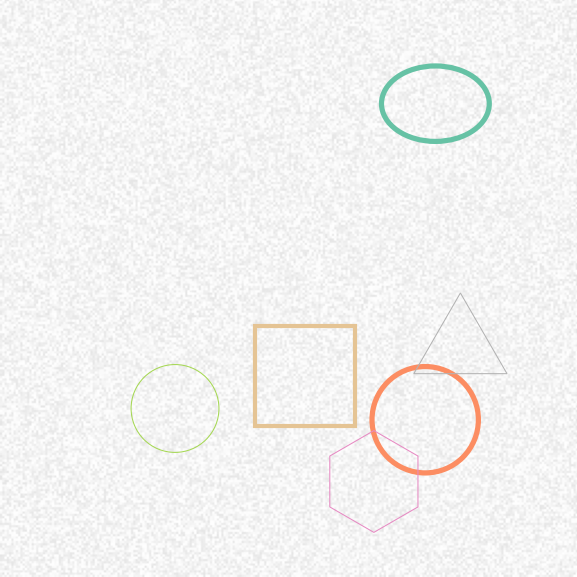[{"shape": "oval", "thickness": 2.5, "radius": 0.47, "center": [0.754, 0.82]}, {"shape": "circle", "thickness": 2.5, "radius": 0.46, "center": [0.736, 0.272]}, {"shape": "hexagon", "thickness": 0.5, "radius": 0.44, "center": [0.647, 0.165]}, {"shape": "circle", "thickness": 0.5, "radius": 0.38, "center": [0.303, 0.292]}, {"shape": "square", "thickness": 2, "radius": 0.43, "center": [0.528, 0.348]}, {"shape": "triangle", "thickness": 0.5, "radius": 0.47, "center": [0.797, 0.399]}]